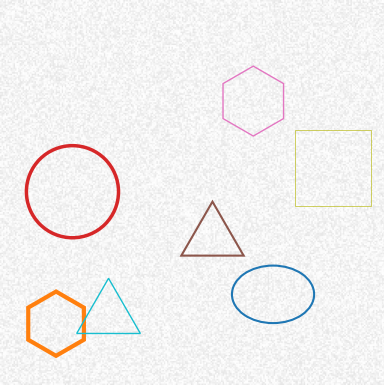[{"shape": "oval", "thickness": 1.5, "radius": 0.53, "center": [0.709, 0.235]}, {"shape": "hexagon", "thickness": 3, "radius": 0.42, "center": [0.146, 0.159]}, {"shape": "circle", "thickness": 2.5, "radius": 0.6, "center": [0.188, 0.502]}, {"shape": "triangle", "thickness": 1.5, "radius": 0.47, "center": [0.552, 0.383]}, {"shape": "hexagon", "thickness": 1, "radius": 0.45, "center": [0.658, 0.737]}, {"shape": "square", "thickness": 0.5, "radius": 0.49, "center": [0.865, 0.563]}, {"shape": "triangle", "thickness": 1, "radius": 0.48, "center": [0.282, 0.182]}]